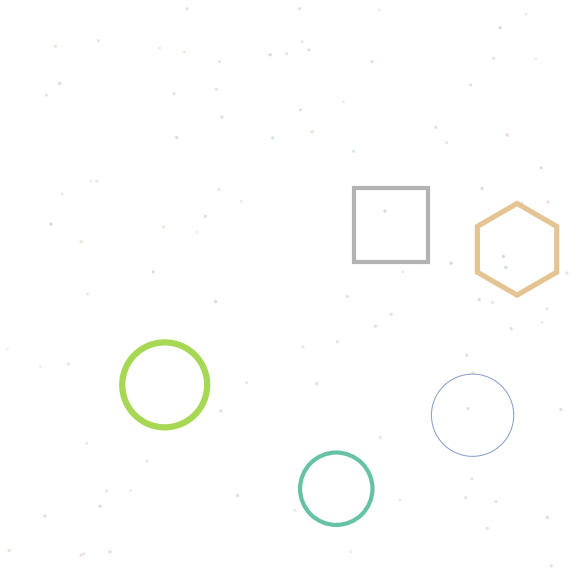[{"shape": "circle", "thickness": 2, "radius": 0.31, "center": [0.582, 0.153]}, {"shape": "circle", "thickness": 0.5, "radius": 0.36, "center": [0.818, 0.28]}, {"shape": "circle", "thickness": 3, "radius": 0.37, "center": [0.285, 0.333]}, {"shape": "hexagon", "thickness": 2.5, "radius": 0.4, "center": [0.895, 0.567]}, {"shape": "square", "thickness": 2, "radius": 0.32, "center": [0.678, 0.61]}]